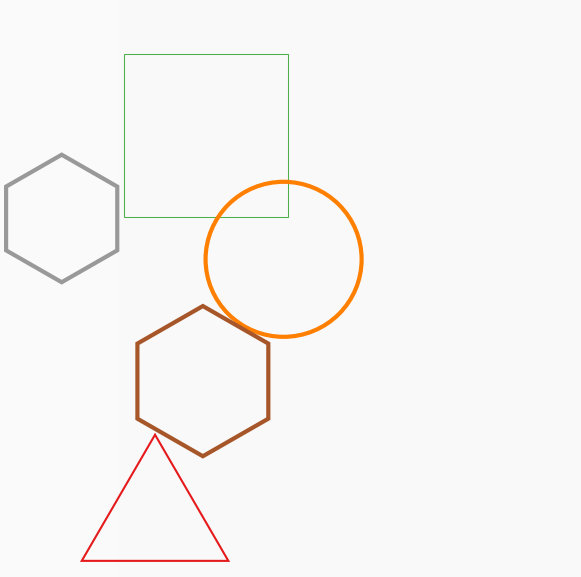[{"shape": "triangle", "thickness": 1, "radius": 0.73, "center": [0.267, 0.101]}, {"shape": "square", "thickness": 0.5, "radius": 0.71, "center": [0.354, 0.764]}, {"shape": "circle", "thickness": 2, "radius": 0.67, "center": [0.488, 0.55]}, {"shape": "hexagon", "thickness": 2, "radius": 0.65, "center": [0.349, 0.339]}, {"shape": "hexagon", "thickness": 2, "radius": 0.55, "center": [0.106, 0.621]}]